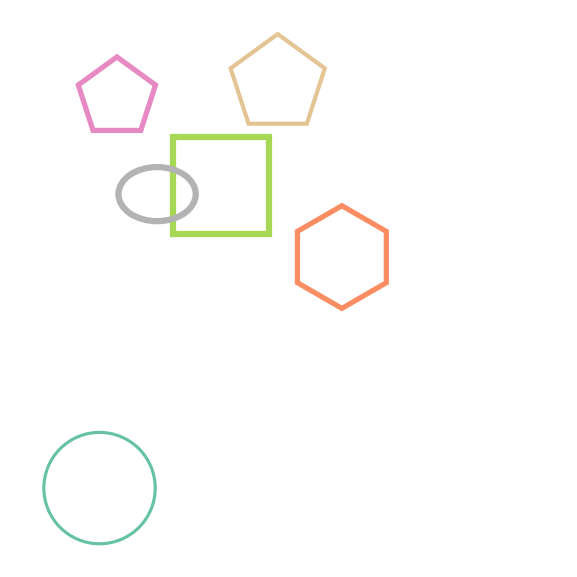[{"shape": "circle", "thickness": 1.5, "radius": 0.48, "center": [0.172, 0.154]}, {"shape": "hexagon", "thickness": 2.5, "radius": 0.44, "center": [0.592, 0.554]}, {"shape": "pentagon", "thickness": 2.5, "radius": 0.35, "center": [0.202, 0.83]}, {"shape": "square", "thickness": 3, "radius": 0.42, "center": [0.383, 0.678]}, {"shape": "pentagon", "thickness": 2, "radius": 0.43, "center": [0.481, 0.854]}, {"shape": "oval", "thickness": 3, "radius": 0.33, "center": [0.272, 0.663]}]